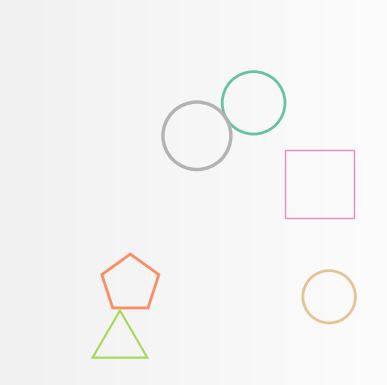[{"shape": "circle", "thickness": 2, "radius": 0.41, "center": [0.654, 0.733]}, {"shape": "pentagon", "thickness": 2, "radius": 0.39, "center": [0.336, 0.263]}, {"shape": "square", "thickness": 1, "radius": 0.45, "center": [0.824, 0.522]}, {"shape": "triangle", "thickness": 1.5, "radius": 0.41, "center": [0.31, 0.112]}, {"shape": "circle", "thickness": 2, "radius": 0.34, "center": [0.849, 0.229]}, {"shape": "circle", "thickness": 2.5, "radius": 0.44, "center": [0.508, 0.647]}]